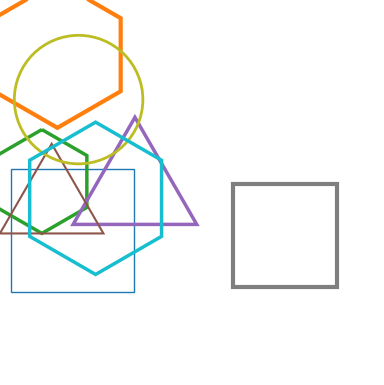[{"shape": "square", "thickness": 1, "radius": 0.8, "center": [0.189, 0.4]}, {"shape": "hexagon", "thickness": 3, "radius": 0.95, "center": [0.149, 0.858]}, {"shape": "hexagon", "thickness": 2.5, "radius": 0.67, "center": [0.109, 0.529]}, {"shape": "triangle", "thickness": 2.5, "radius": 0.93, "center": [0.35, 0.51]}, {"shape": "triangle", "thickness": 1.5, "radius": 0.78, "center": [0.134, 0.471]}, {"shape": "square", "thickness": 3, "radius": 0.67, "center": [0.74, 0.388]}, {"shape": "circle", "thickness": 2, "radius": 0.83, "center": [0.204, 0.741]}, {"shape": "hexagon", "thickness": 2.5, "radius": 0.99, "center": [0.248, 0.485]}]